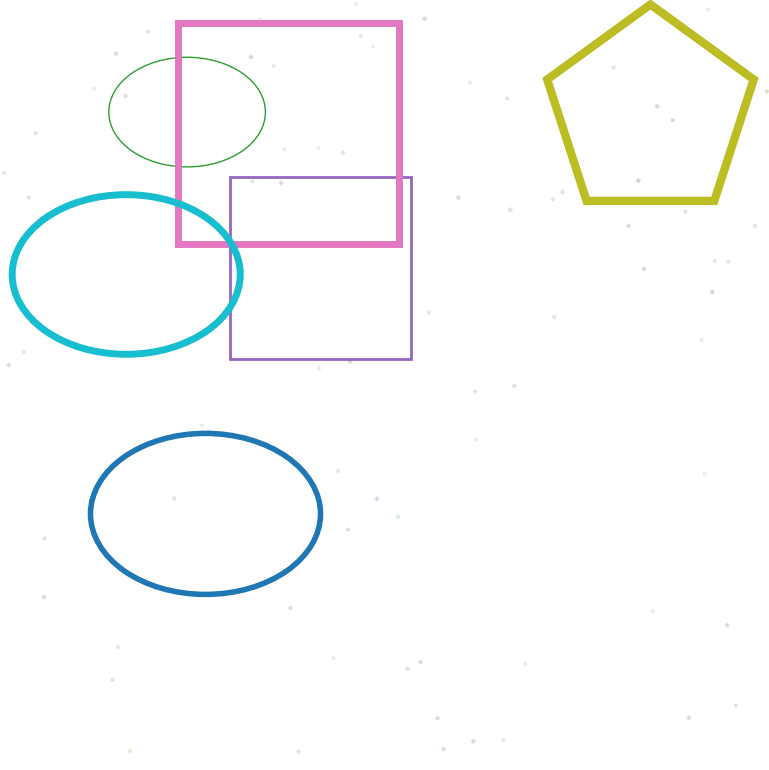[{"shape": "oval", "thickness": 2, "radius": 0.75, "center": [0.267, 0.333]}, {"shape": "oval", "thickness": 0.5, "radius": 0.51, "center": [0.243, 0.854]}, {"shape": "square", "thickness": 1, "radius": 0.59, "center": [0.416, 0.652]}, {"shape": "square", "thickness": 2.5, "radius": 0.72, "center": [0.375, 0.826]}, {"shape": "pentagon", "thickness": 3, "radius": 0.71, "center": [0.845, 0.853]}, {"shape": "oval", "thickness": 2.5, "radius": 0.74, "center": [0.164, 0.644]}]